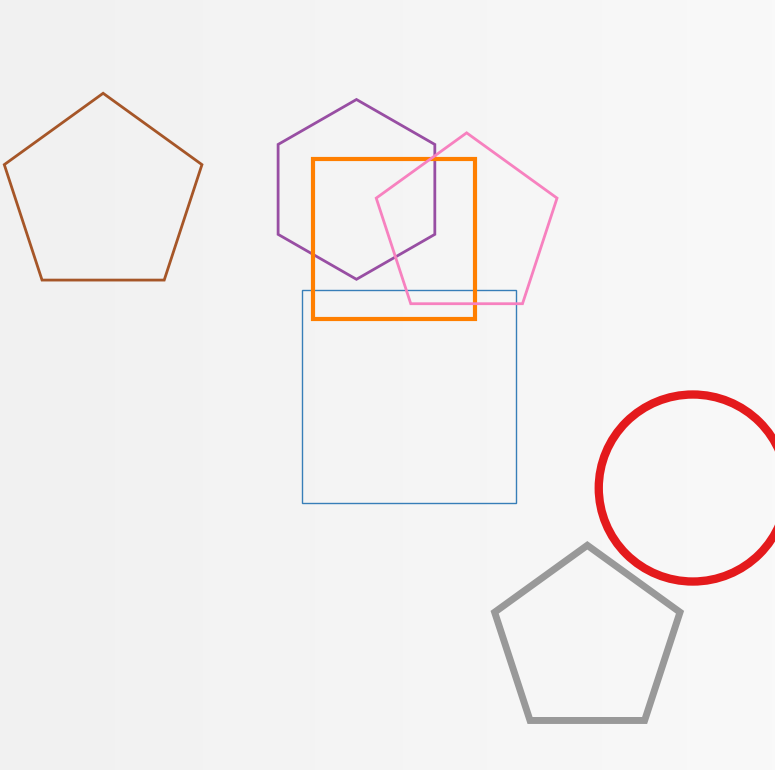[{"shape": "circle", "thickness": 3, "radius": 0.61, "center": [0.894, 0.366]}, {"shape": "square", "thickness": 0.5, "radius": 0.69, "center": [0.527, 0.485]}, {"shape": "hexagon", "thickness": 1, "radius": 0.58, "center": [0.46, 0.754]}, {"shape": "square", "thickness": 1.5, "radius": 0.52, "center": [0.508, 0.69]}, {"shape": "pentagon", "thickness": 1, "radius": 0.67, "center": [0.133, 0.745]}, {"shape": "pentagon", "thickness": 1, "radius": 0.61, "center": [0.602, 0.705]}, {"shape": "pentagon", "thickness": 2.5, "radius": 0.63, "center": [0.758, 0.166]}]